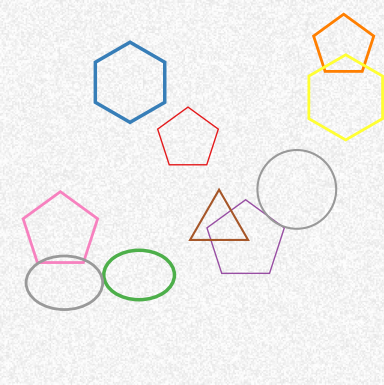[{"shape": "pentagon", "thickness": 1, "radius": 0.41, "center": [0.488, 0.639]}, {"shape": "hexagon", "thickness": 2.5, "radius": 0.52, "center": [0.338, 0.786]}, {"shape": "oval", "thickness": 2.5, "radius": 0.46, "center": [0.361, 0.286]}, {"shape": "pentagon", "thickness": 1, "radius": 0.53, "center": [0.638, 0.375]}, {"shape": "pentagon", "thickness": 2, "radius": 0.41, "center": [0.893, 0.881]}, {"shape": "hexagon", "thickness": 2, "radius": 0.55, "center": [0.898, 0.747]}, {"shape": "triangle", "thickness": 1.5, "radius": 0.44, "center": [0.569, 0.42]}, {"shape": "pentagon", "thickness": 2, "radius": 0.51, "center": [0.157, 0.4]}, {"shape": "circle", "thickness": 1.5, "radius": 0.51, "center": [0.771, 0.508]}, {"shape": "oval", "thickness": 2, "radius": 0.5, "center": [0.167, 0.266]}]